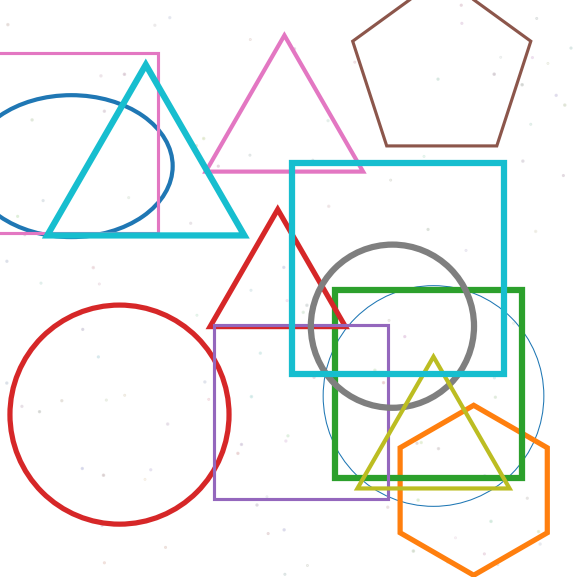[{"shape": "oval", "thickness": 2, "radius": 0.88, "center": [0.123, 0.711]}, {"shape": "circle", "thickness": 0.5, "radius": 0.96, "center": [0.751, 0.313]}, {"shape": "hexagon", "thickness": 2.5, "radius": 0.74, "center": [0.82, 0.15]}, {"shape": "square", "thickness": 3, "radius": 0.81, "center": [0.742, 0.334]}, {"shape": "triangle", "thickness": 2.5, "radius": 0.68, "center": [0.481, 0.501]}, {"shape": "circle", "thickness": 2.5, "radius": 0.95, "center": [0.207, 0.281]}, {"shape": "square", "thickness": 1.5, "radius": 0.75, "center": [0.522, 0.285]}, {"shape": "pentagon", "thickness": 1.5, "radius": 0.81, "center": [0.765, 0.878]}, {"shape": "triangle", "thickness": 2, "radius": 0.79, "center": [0.492, 0.781]}, {"shape": "square", "thickness": 1.5, "radius": 0.78, "center": [0.117, 0.752]}, {"shape": "circle", "thickness": 3, "radius": 0.71, "center": [0.68, 0.434]}, {"shape": "triangle", "thickness": 2, "radius": 0.76, "center": [0.751, 0.229]}, {"shape": "triangle", "thickness": 3, "radius": 0.99, "center": [0.252, 0.69]}, {"shape": "square", "thickness": 3, "radius": 0.92, "center": [0.689, 0.534]}]